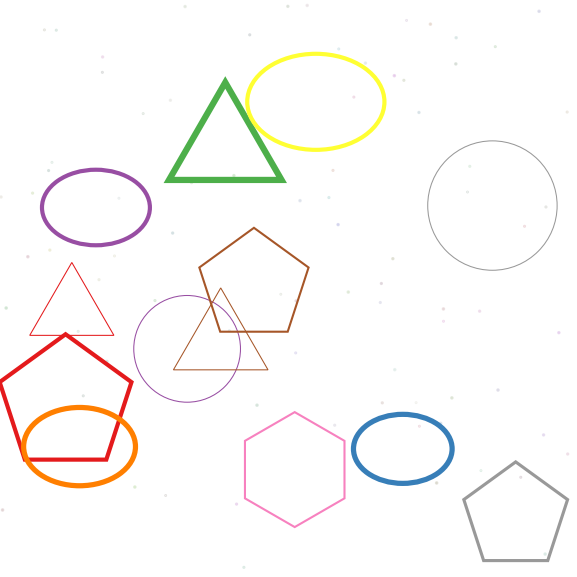[{"shape": "pentagon", "thickness": 2, "radius": 0.6, "center": [0.114, 0.3]}, {"shape": "triangle", "thickness": 0.5, "radius": 0.42, "center": [0.124, 0.461]}, {"shape": "oval", "thickness": 2.5, "radius": 0.43, "center": [0.697, 0.222]}, {"shape": "triangle", "thickness": 3, "radius": 0.56, "center": [0.39, 0.744]}, {"shape": "oval", "thickness": 2, "radius": 0.47, "center": [0.166, 0.64]}, {"shape": "circle", "thickness": 0.5, "radius": 0.46, "center": [0.324, 0.395]}, {"shape": "oval", "thickness": 2.5, "radius": 0.48, "center": [0.138, 0.226]}, {"shape": "oval", "thickness": 2, "radius": 0.59, "center": [0.547, 0.823]}, {"shape": "pentagon", "thickness": 1, "radius": 0.5, "center": [0.44, 0.505]}, {"shape": "triangle", "thickness": 0.5, "radius": 0.47, "center": [0.382, 0.406]}, {"shape": "hexagon", "thickness": 1, "radius": 0.5, "center": [0.51, 0.186]}, {"shape": "circle", "thickness": 0.5, "radius": 0.56, "center": [0.853, 0.643]}, {"shape": "pentagon", "thickness": 1.5, "radius": 0.47, "center": [0.893, 0.105]}]